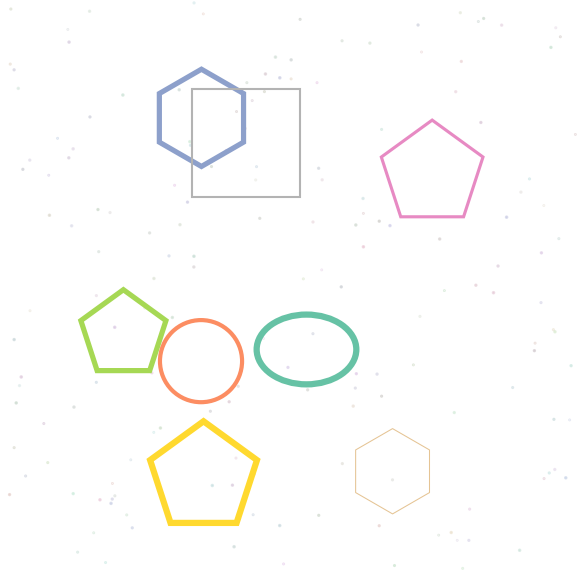[{"shape": "oval", "thickness": 3, "radius": 0.43, "center": [0.531, 0.394]}, {"shape": "circle", "thickness": 2, "radius": 0.36, "center": [0.348, 0.374]}, {"shape": "hexagon", "thickness": 2.5, "radius": 0.42, "center": [0.349, 0.795]}, {"shape": "pentagon", "thickness": 1.5, "radius": 0.46, "center": [0.748, 0.699]}, {"shape": "pentagon", "thickness": 2.5, "radius": 0.39, "center": [0.214, 0.42]}, {"shape": "pentagon", "thickness": 3, "radius": 0.49, "center": [0.352, 0.172]}, {"shape": "hexagon", "thickness": 0.5, "radius": 0.37, "center": [0.68, 0.183]}, {"shape": "square", "thickness": 1, "radius": 0.47, "center": [0.425, 0.751]}]